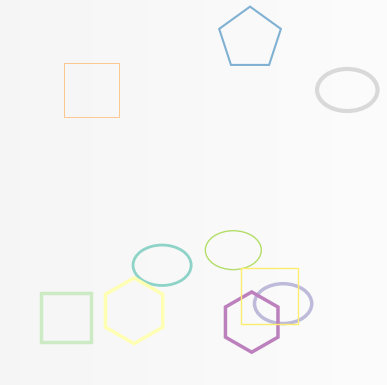[{"shape": "oval", "thickness": 2, "radius": 0.37, "center": [0.418, 0.311]}, {"shape": "hexagon", "thickness": 2.5, "radius": 0.43, "center": [0.346, 0.193]}, {"shape": "oval", "thickness": 2.5, "radius": 0.37, "center": [0.731, 0.211]}, {"shape": "pentagon", "thickness": 1.5, "radius": 0.42, "center": [0.645, 0.899]}, {"shape": "square", "thickness": 0.5, "radius": 0.35, "center": [0.236, 0.766]}, {"shape": "oval", "thickness": 1, "radius": 0.36, "center": [0.602, 0.35]}, {"shape": "oval", "thickness": 3, "radius": 0.39, "center": [0.896, 0.766]}, {"shape": "hexagon", "thickness": 2.5, "radius": 0.39, "center": [0.65, 0.163]}, {"shape": "square", "thickness": 2.5, "radius": 0.32, "center": [0.169, 0.176]}, {"shape": "square", "thickness": 1, "radius": 0.37, "center": [0.696, 0.231]}]